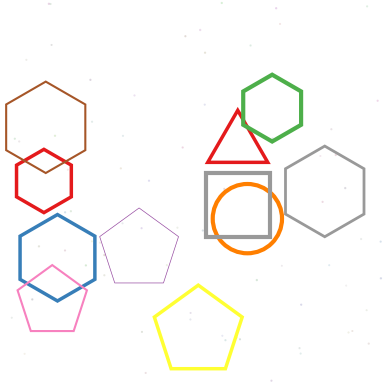[{"shape": "hexagon", "thickness": 2.5, "radius": 0.41, "center": [0.114, 0.53]}, {"shape": "triangle", "thickness": 2.5, "radius": 0.45, "center": [0.617, 0.623]}, {"shape": "hexagon", "thickness": 2.5, "radius": 0.56, "center": [0.149, 0.33]}, {"shape": "hexagon", "thickness": 3, "radius": 0.43, "center": [0.707, 0.719]}, {"shape": "pentagon", "thickness": 0.5, "radius": 0.54, "center": [0.361, 0.352]}, {"shape": "circle", "thickness": 3, "radius": 0.45, "center": [0.643, 0.432]}, {"shape": "pentagon", "thickness": 2.5, "radius": 0.6, "center": [0.515, 0.139]}, {"shape": "hexagon", "thickness": 1.5, "radius": 0.59, "center": [0.119, 0.669]}, {"shape": "pentagon", "thickness": 1.5, "radius": 0.47, "center": [0.136, 0.217]}, {"shape": "square", "thickness": 3, "radius": 0.42, "center": [0.618, 0.467]}, {"shape": "hexagon", "thickness": 2, "radius": 0.59, "center": [0.843, 0.503]}]